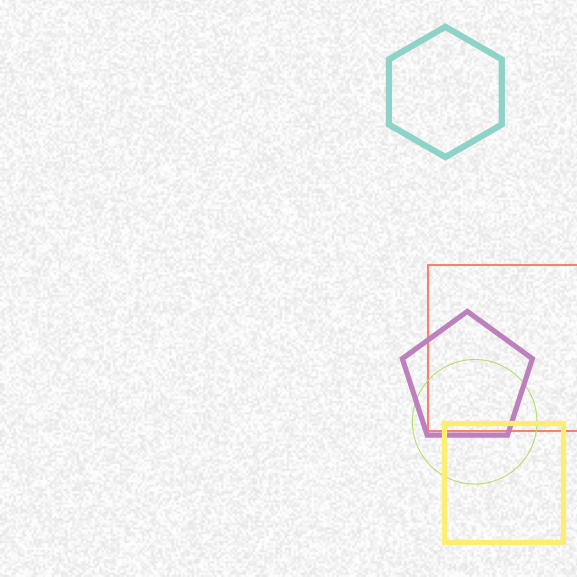[{"shape": "hexagon", "thickness": 3, "radius": 0.56, "center": [0.771, 0.84]}, {"shape": "square", "thickness": 1, "radius": 0.72, "center": [0.884, 0.397]}, {"shape": "circle", "thickness": 0.5, "radius": 0.54, "center": [0.822, 0.269]}, {"shape": "pentagon", "thickness": 2.5, "radius": 0.59, "center": [0.809, 0.341]}, {"shape": "square", "thickness": 2.5, "radius": 0.51, "center": [0.872, 0.164]}]